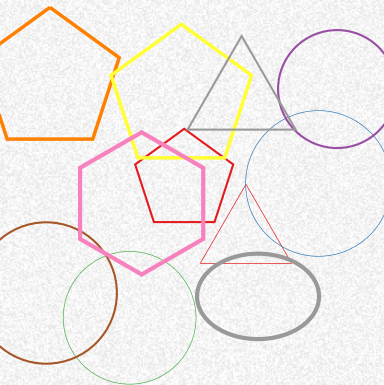[{"shape": "triangle", "thickness": 0.5, "radius": 0.69, "center": [0.639, 0.384]}, {"shape": "pentagon", "thickness": 1.5, "radius": 0.67, "center": [0.478, 0.532]}, {"shape": "circle", "thickness": 0.5, "radius": 0.95, "center": [0.827, 0.523]}, {"shape": "circle", "thickness": 0.5, "radius": 0.86, "center": [0.337, 0.175]}, {"shape": "circle", "thickness": 1.5, "radius": 0.77, "center": [0.875, 0.769]}, {"shape": "pentagon", "thickness": 2.5, "radius": 0.95, "center": [0.13, 0.792]}, {"shape": "pentagon", "thickness": 2.5, "radius": 0.96, "center": [0.471, 0.745]}, {"shape": "circle", "thickness": 1.5, "radius": 0.92, "center": [0.12, 0.239]}, {"shape": "hexagon", "thickness": 3, "radius": 0.92, "center": [0.368, 0.472]}, {"shape": "triangle", "thickness": 1.5, "radius": 0.81, "center": [0.628, 0.744]}, {"shape": "oval", "thickness": 3, "radius": 0.79, "center": [0.67, 0.23]}]